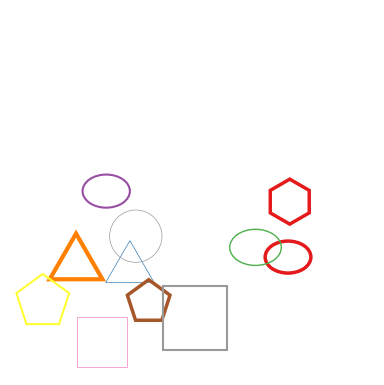[{"shape": "oval", "thickness": 2.5, "radius": 0.3, "center": [0.748, 0.332]}, {"shape": "hexagon", "thickness": 2.5, "radius": 0.29, "center": [0.753, 0.476]}, {"shape": "triangle", "thickness": 0.5, "radius": 0.36, "center": [0.337, 0.302]}, {"shape": "oval", "thickness": 1, "radius": 0.33, "center": [0.664, 0.358]}, {"shape": "oval", "thickness": 1.5, "radius": 0.31, "center": [0.276, 0.504]}, {"shape": "triangle", "thickness": 3, "radius": 0.4, "center": [0.198, 0.314]}, {"shape": "pentagon", "thickness": 1.5, "radius": 0.36, "center": [0.111, 0.216]}, {"shape": "pentagon", "thickness": 2.5, "radius": 0.29, "center": [0.386, 0.215]}, {"shape": "square", "thickness": 0.5, "radius": 0.33, "center": [0.264, 0.112]}, {"shape": "square", "thickness": 1.5, "radius": 0.41, "center": [0.507, 0.173]}, {"shape": "circle", "thickness": 0.5, "radius": 0.34, "center": [0.353, 0.387]}]